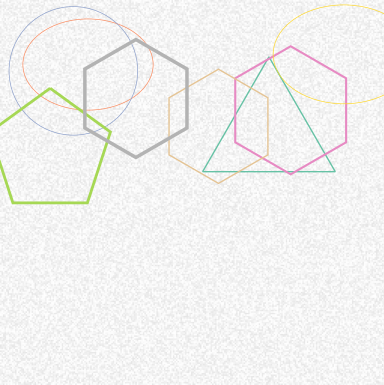[{"shape": "triangle", "thickness": 1, "radius": 0.99, "center": [0.699, 0.654]}, {"shape": "oval", "thickness": 0.5, "radius": 0.85, "center": [0.229, 0.832]}, {"shape": "circle", "thickness": 0.5, "radius": 0.84, "center": [0.191, 0.816]}, {"shape": "hexagon", "thickness": 1.5, "radius": 0.83, "center": [0.755, 0.714]}, {"shape": "pentagon", "thickness": 2, "radius": 0.82, "center": [0.13, 0.606]}, {"shape": "oval", "thickness": 0.5, "radius": 0.92, "center": [0.893, 0.859]}, {"shape": "hexagon", "thickness": 1, "radius": 0.74, "center": [0.567, 0.672]}, {"shape": "hexagon", "thickness": 2.5, "radius": 0.77, "center": [0.353, 0.744]}]